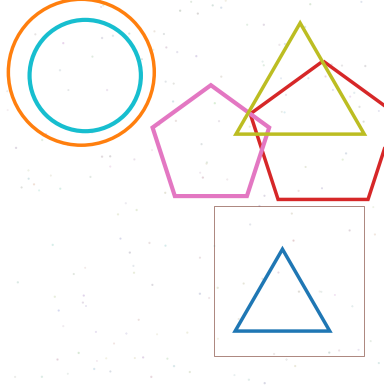[{"shape": "triangle", "thickness": 2.5, "radius": 0.71, "center": [0.734, 0.211]}, {"shape": "circle", "thickness": 2.5, "radius": 0.95, "center": [0.211, 0.812]}, {"shape": "pentagon", "thickness": 2.5, "radius": 0.99, "center": [0.839, 0.643]}, {"shape": "square", "thickness": 0.5, "radius": 0.97, "center": [0.751, 0.27]}, {"shape": "pentagon", "thickness": 3, "radius": 0.8, "center": [0.548, 0.62]}, {"shape": "triangle", "thickness": 2.5, "radius": 0.96, "center": [0.78, 0.748]}, {"shape": "circle", "thickness": 3, "radius": 0.72, "center": [0.221, 0.804]}]